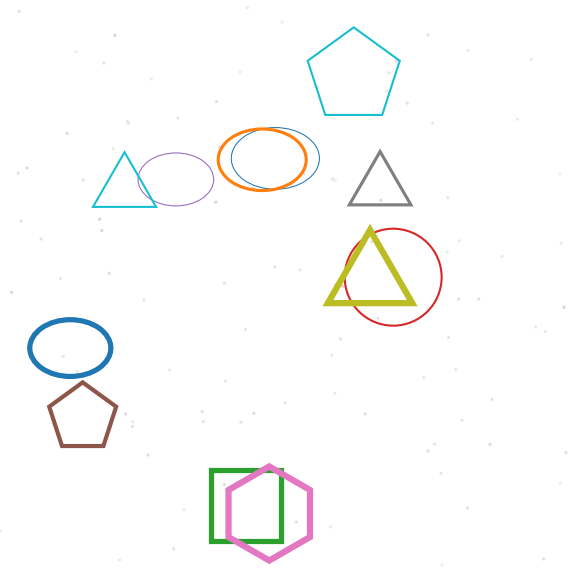[{"shape": "oval", "thickness": 2.5, "radius": 0.35, "center": [0.122, 0.396]}, {"shape": "oval", "thickness": 0.5, "radius": 0.38, "center": [0.477, 0.725]}, {"shape": "oval", "thickness": 1.5, "radius": 0.38, "center": [0.454, 0.723]}, {"shape": "square", "thickness": 2.5, "radius": 0.31, "center": [0.426, 0.124]}, {"shape": "circle", "thickness": 1, "radius": 0.42, "center": [0.681, 0.519]}, {"shape": "oval", "thickness": 0.5, "radius": 0.33, "center": [0.305, 0.688]}, {"shape": "pentagon", "thickness": 2, "radius": 0.3, "center": [0.143, 0.276]}, {"shape": "hexagon", "thickness": 3, "radius": 0.41, "center": [0.466, 0.11]}, {"shape": "triangle", "thickness": 1.5, "radius": 0.31, "center": [0.658, 0.675]}, {"shape": "triangle", "thickness": 3, "radius": 0.42, "center": [0.641, 0.516]}, {"shape": "triangle", "thickness": 1, "radius": 0.32, "center": [0.216, 0.672]}, {"shape": "pentagon", "thickness": 1, "radius": 0.42, "center": [0.613, 0.868]}]